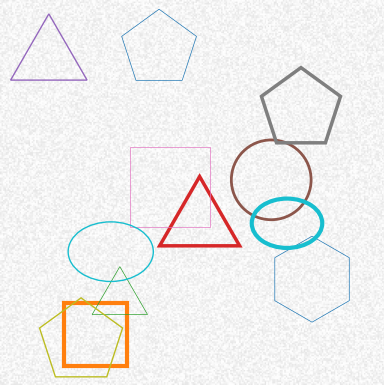[{"shape": "pentagon", "thickness": 0.5, "radius": 0.51, "center": [0.413, 0.874]}, {"shape": "hexagon", "thickness": 0.5, "radius": 0.56, "center": [0.81, 0.275]}, {"shape": "square", "thickness": 3, "radius": 0.41, "center": [0.248, 0.132]}, {"shape": "triangle", "thickness": 0.5, "radius": 0.42, "center": [0.311, 0.225]}, {"shape": "triangle", "thickness": 2.5, "radius": 0.6, "center": [0.519, 0.421]}, {"shape": "triangle", "thickness": 1, "radius": 0.57, "center": [0.127, 0.849]}, {"shape": "circle", "thickness": 2, "radius": 0.52, "center": [0.704, 0.533]}, {"shape": "square", "thickness": 0.5, "radius": 0.52, "center": [0.442, 0.515]}, {"shape": "pentagon", "thickness": 2.5, "radius": 0.54, "center": [0.782, 0.716]}, {"shape": "pentagon", "thickness": 1, "radius": 0.57, "center": [0.211, 0.113]}, {"shape": "oval", "thickness": 3, "radius": 0.46, "center": [0.745, 0.42]}, {"shape": "oval", "thickness": 1, "radius": 0.55, "center": [0.288, 0.346]}]